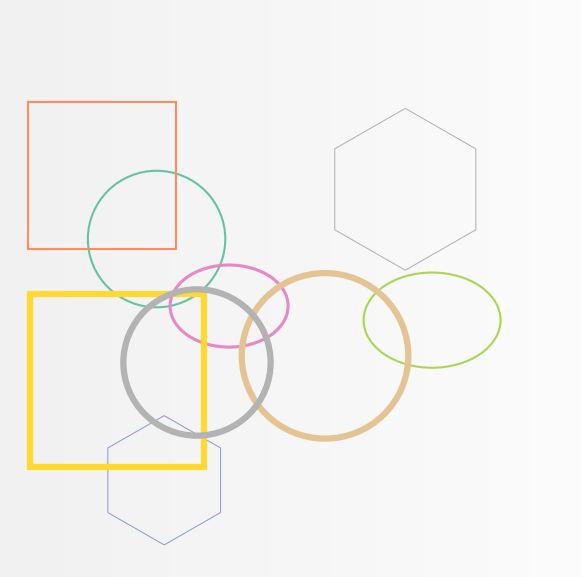[{"shape": "circle", "thickness": 1, "radius": 0.59, "center": [0.269, 0.585]}, {"shape": "square", "thickness": 1, "radius": 0.64, "center": [0.176, 0.695]}, {"shape": "hexagon", "thickness": 0.5, "radius": 0.56, "center": [0.282, 0.167]}, {"shape": "oval", "thickness": 1.5, "radius": 0.51, "center": [0.394, 0.469]}, {"shape": "oval", "thickness": 1, "radius": 0.59, "center": [0.743, 0.445]}, {"shape": "square", "thickness": 3, "radius": 0.75, "center": [0.201, 0.34]}, {"shape": "circle", "thickness": 3, "radius": 0.72, "center": [0.559, 0.383]}, {"shape": "circle", "thickness": 3, "radius": 0.63, "center": [0.339, 0.371]}, {"shape": "hexagon", "thickness": 0.5, "radius": 0.7, "center": [0.697, 0.671]}]